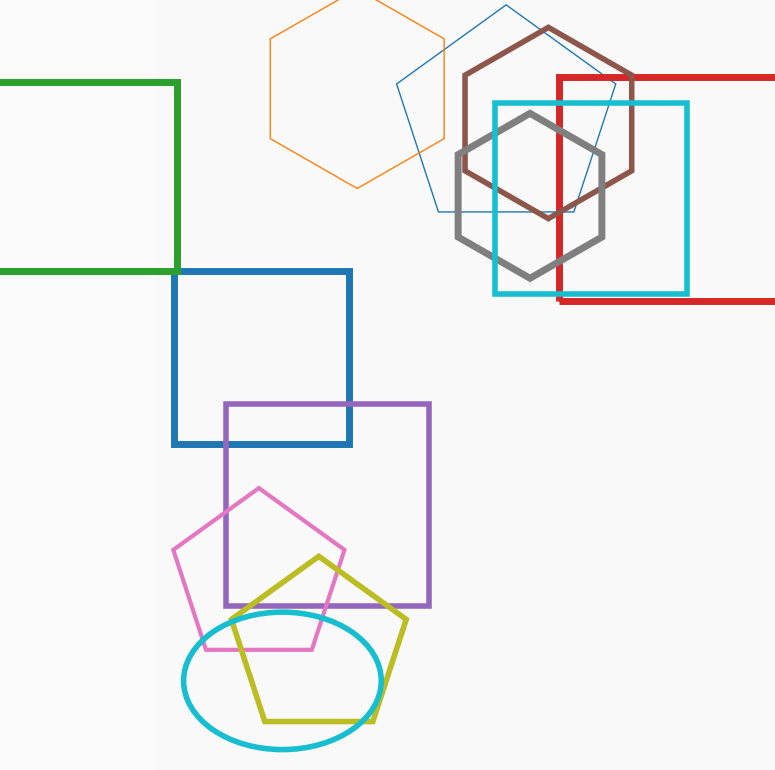[{"shape": "pentagon", "thickness": 0.5, "radius": 0.74, "center": [0.653, 0.845]}, {"shape": "square", "thickness": 2.5, "radius": 0.56, "center": [0.337, 0.536]}, {"shape": "hexagon", "thickness": 0.5, "radius": 0.65, "center": [0.461, 0.885]}, {"shape": "square", "thickness": 2.5, "radius": 0.61, "center": [0.106, 0.771]}, {"shape": "square", "thickness": 2.5, "radius": 0.73, "center": [0.867, 0.754]}, {"shape": "square", "thickness": 2, "radius": 0.66, "center": [0.423, 0.345]}, {"shape": "hexagon", "thickness": 2, "radius": 0.62, "center": [0.708, 0.84]}, {"shape": "pentagon", "thickness": 1.5, "radius": 0.58, "center": [0.334, 0.25]}, {"shape": "hexagon", "thickness": 2.5, "radius": 0.54, "center": [0.684, 0.746]}, {"shape": "pentagon", "thickness": 2, "radius": 0.59, "center": [0.411, 0.159]}, {"shape": "square", "thickness": 2, "radius": 0.62, "center": [0.763, 0.742]}, {"shape": "oval", "thickness": 2, "radius": 0.64, "center": [0.364, 0.116]}]